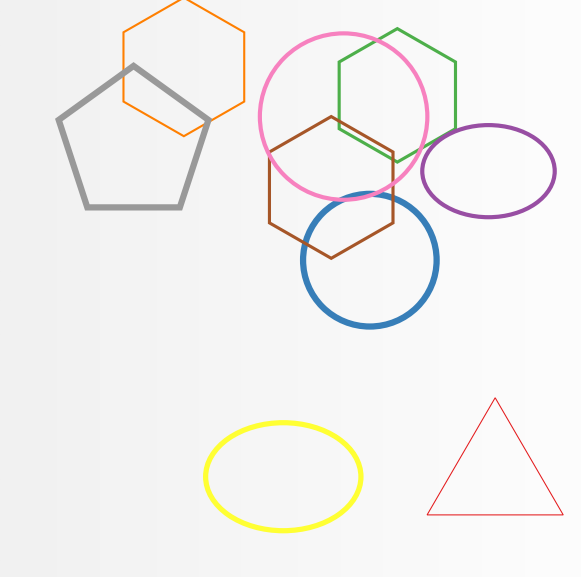[{"shape": "triangle", "thickness": 0.5, "radius": 0.68, "center": [0.852, 0.175]}, {"shape": "circle", "thickness": 3, "radius": 0.57, "center": [0.636, 0.549]}, {"shape": "hexagon", "thickness": 1.5, "radius": 0.58, "center": [0.684, 0.834]}, {"shape": "oval", "thickness": 2, "radius": 0.57, "center": [0.84, 0.703]}, {"shape": "hexagon", "thickness": 1, "radius": 0.6, "center": [0.316, 0.883]}, {"shape": "oval", "thickness": 2.5, "radius": 0.67, "center": [0.487, 0.174]}, {"shape": "hexagon", "thickness": 1.5, "radius": 0.61, "center": [0.57, 0.675]}, {"shape": "circle", "thickness": 2, "radius": 0.72, "center": [0.591, 0.797]}, {"shape": "pentagon", "thickness": 3, "radius": 0.68, "center": [0.23, 0.75]}]